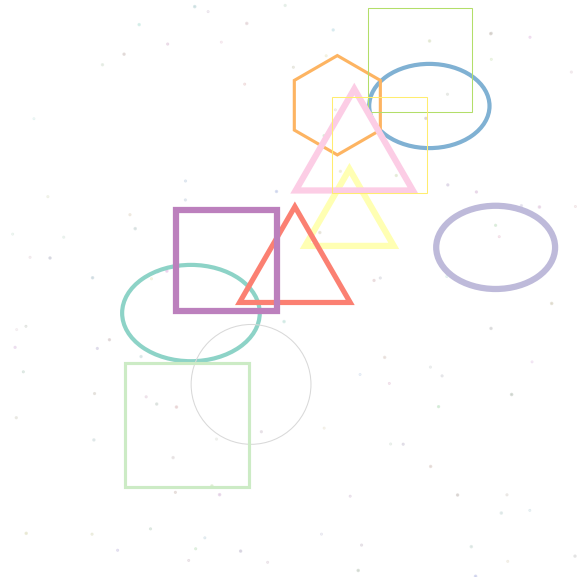[{"shape": "oval", "thickness": 2, "radius": 0.6, "center": [0.331, 0.457]}, {"shape": "triangle", "thickness": 3, "radius": 0.44, "center": [0.605, 0.618]}, {"shape": "oval", "thickness": 3, "radius": 0.51, "center": [0.858, 0.571]}, {"shape": "triangle", "thickness": 2.5, "radius": 0.55, "center": [0.511, 0.531]}, {"shape": "oval", "thickness": 2, "radius": 0.52, "center": [0.743, 0.816]}, {"shape": "hexagon", "thickness": 1.5, "radius": 0.43, "center": [0.584, 0.817]}, {"shape": "square", "thickness": 0.5, "radius": 0.45, "center": [0.728, 0.895]}, {"shape": "triangle", "thickness": 3, "radius": 0.59, "center": [0.613, 0.728]}, {"shape": "circle", "thickness": 0.5, "radius": 0.52, "center": [0.435, 0.334]}, {"shape": "square", "thickness": 3, "radius": 0.44, "center": [0.392, 0.548]}, {"shape": "square", "thickness": 1.5, "radius": 0.54, "center": [0.324, 0.263]}, {"shape": "square", "thickness": 0.5, "radius": 0.41, "center": [0.657, 0.748]}]